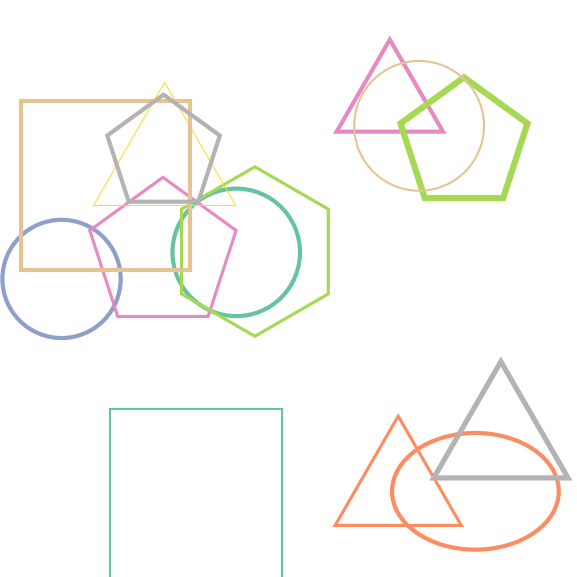[{"shape": "square", "thickness": 1, "radius": 0.74, "center": [0.339, 0.143]}, {"shape": "circle", "thickness": 2, "radius": 0.55, "center": [0.409, 0.562]}, {"shape": "oval", "thickness": 2, "radius": 0.72, "center": [0.823, 0.148]}, {"shape": "triangle", "thickness": 1.5, "radius": 0.63, "center": [0.69, 0.152]}, {"shape": "circle", "thickness": 2, "radius": 0.51, "center": [0.107, 0.516]}, {"shape": "triangle", "thickness": 2, "radius": 0.53, "center": [0.675, 0.824]}, {"shape": "pentagon", "thickness": 1.5, "radius": 0.67, "center": [0.282, 0.559]}, {"shape": "pentagon", "thickness": 3, "radius": 0.58, "center": [0.803, 0.75]}, {"shape": "hexagon", "thickness": 1.5, "radius": 0.73, "center": [0.441, 0.564]}, {"shape": "triangle", "thickness": 0.5, "radius": 0.71, "center": [0.285, 0.714]}, {"shape": "circle", "thickness": 1, "radius": 0.56, "center": [0.726, 0.781]}, {"shape": "square", "thickness": 2, "radius": 0.73, "center": [0.183, 0.678]}, {"shape": "pentagon", "thickness": 2, "radius": 0.51, "center": [0.283, 0.733]}, {"shape": "triangle", "thickness": 2.5, "radius": 0.67, "center": [0.867, 0.239]}]